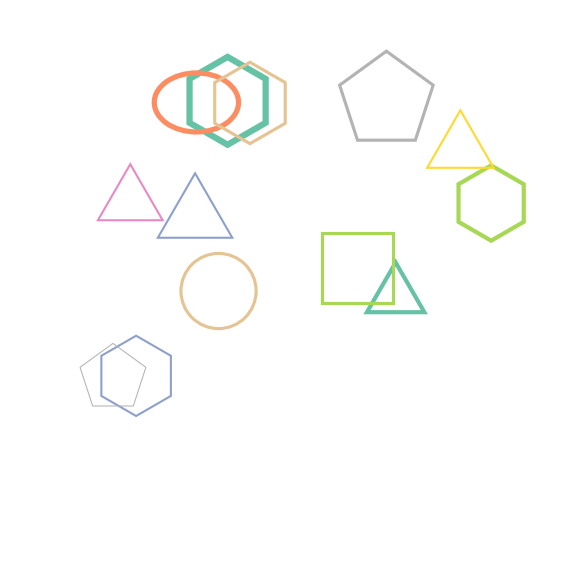[{"shape": "triangle", "thickness": 2, "radius": 0.29, "center": [0.685, 0.487]}, {"shape": "hexagon", "thickness": 3, "radius": 0.38, "center": [0.394, 0.825]}, {"shape": "oval", "thickness": 2.5, "radius": 0.36, "center": [0.34, 0.822]}, {"shape": "triangle", "thickness": 1, "radius": 0.37, "center": [0.338, 0.625]}, {"shape": "hexagon", "thickness": 1, "radius": 0.35, "center": [0.236, 0.348]}, {"shape": "triangle", "thickness": 1, "radius": 0.32, "center": [0.226, 0.65]}, {"shape": "hexagon", "thickness": 2, "radius": 0.33, "center": [0.85, 0.648]}, {"shape": "square", "thickness": 1.5, "radius": 0.3, "center": [0.619, 0.535]}, {"shape": "triangle", "thickness": 1, "radius": 0.33, "center": [0.797, 0.742]}, {"shape": "hexagon", "thickness": 1.5, "radius": 0.35, "center": [0.433, 0.821]}, {"shape": "circle", "thickness": 1.5, "radius": 0.33, "center": [0.378, 0.495]}, {"shape": "pentagon", "thickness": 0.5, "radius": 0.3, "center": [0.196, 0.345]}, {"shape": "pentagon", "thickness": 1.5, "radius": 0.43, "center": [0.669, 0.825]}]